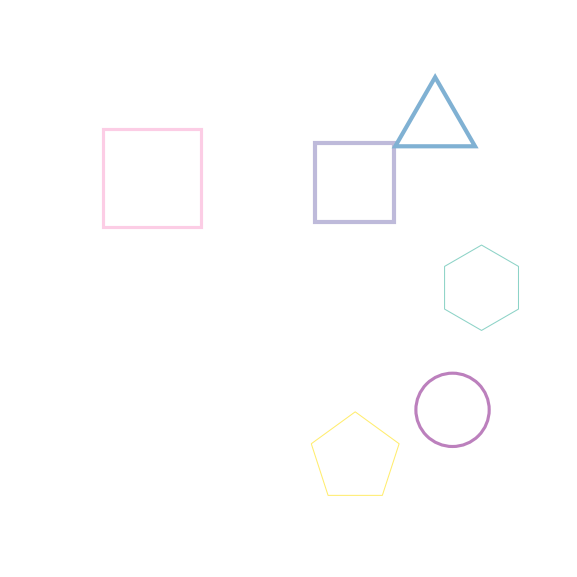[{"shape": "hexagon", "thickness": 0.5, "radius": 0.37, "center": [0.834, 0.501]}, {"shape": "square", "thickness": 2, "radius": 0.34, "center": [0.614, 0.683]}, {"shape": "triangle", "thickness": 2, "radius": 0.4, "center": [0.753, 0.786]}, {"shape": "square", "thickness": 1.5, "radius": 0.42, "center": [0.263, 0.69]}, {"shape": "circle", "thickness": 1.5, "radius": 0.32, "center": [0.784, 0.289]}, {"shape": "pentagon", "thickness": 0.5, "radius": 0.4, "center": [0.615, 0.206]}]